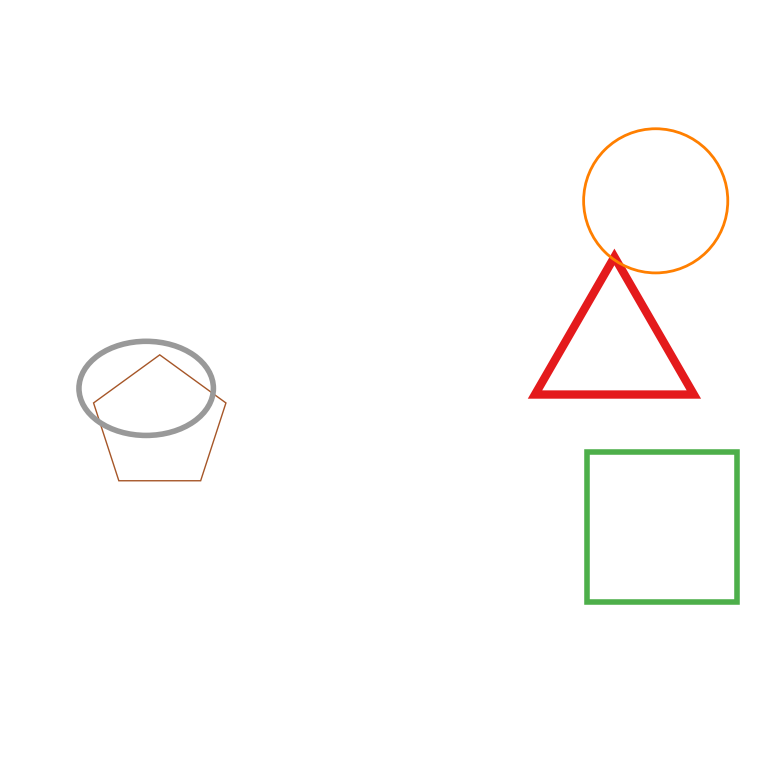[{"shape": "triangle", "thickness": 3, "radius": 0.6, "center": [0.798, 0.547]}, {"shape": "square", "thickness": 2, "radius": 0.49, "center": [0.859, 0.316]}, {"shape": "circle", "thickness": 1, "radius": 0.47, "center": [0.852, 0.739]}, {"shape": "pentagon", "thickness": 0.5, "radius": 0.45, "center": [0.207, 0.449]}, {"shape": "oval", "thickness": 2, "radius": 0.44, "center": [0.19, 0.496]}]